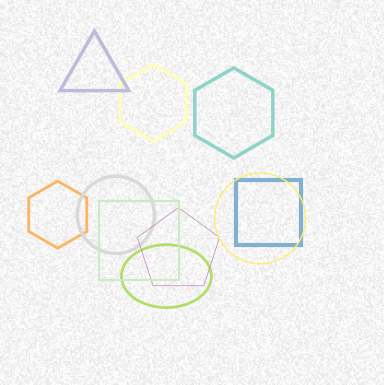[{"shape": "hexagon", "thickness": 2.5, "radius": 0.59, "center": [0.607, 0.707]}, {"shape": "hexagon", "thickness": 2, "radius": 0.5, "center": [0.398, 0.733]}, {"shape": "triangle", "thickness": 2.5, "radius": 0.52, "center": [0.245, 0.816]}, {"shape": "square", "thickness": 3, "radius": 0.42, "center": [0.698, 0.448]}, {"shape": "hexagon", "thickness": 2, "radius": 0.44, "center": [0.15, 0.443]}, {"shape": "oval", "thickness": 2, "radius": 0.58, "center": [0.432, 0.283]}, {"shape": "circle", "thickness": 2.5, "radius": 0.5, "center": [0.301, 0.442]}, {"shape": "pentagon", "thickness": 0.5, "radius": 0.56, "center": [0.464, 0.349]}, {"shape": "square", "thickness": 1.5, "radius": 0.52, "center": [0.36, 0.376]}, {"shape": "circle", "thickness": 1, "radius": 0.59, "center": [0.676, 0.433]}]